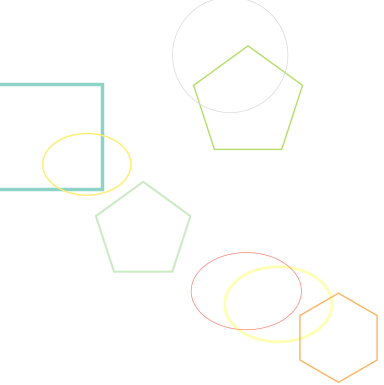[{"shape": "square", "thickness": 2.5, "radius": 0.68, "center": [0.129, 0.646]}, {"shape": "oval", "thickness": 2, "radius": 0.7, "center": [0.723, 0.21]}, {"shape": "oval", "thickness": 0.5, "radius": 0.72, "center": [0.64, 0.244]}, {"shape": "hexagon", "thickness": 1, "radius": 0.58, "center": [0.879, 0.123]}, {"shape": "pentagon", "thickness": 1, "radius": 0.74, "center": [0.644, 0.732]}, {"shape": "circle", "thickness": 0.5, "radius": 0.75, "center": [0.598, 0.857]}, {"shape": "pentagon", "thickness": 1.5, "radius": 0.65, "center": [0.372, 0.399]}, {"shape": "oval", "thickness": 1, "radius": 0.57, "center": [0.226, 0.573]}]